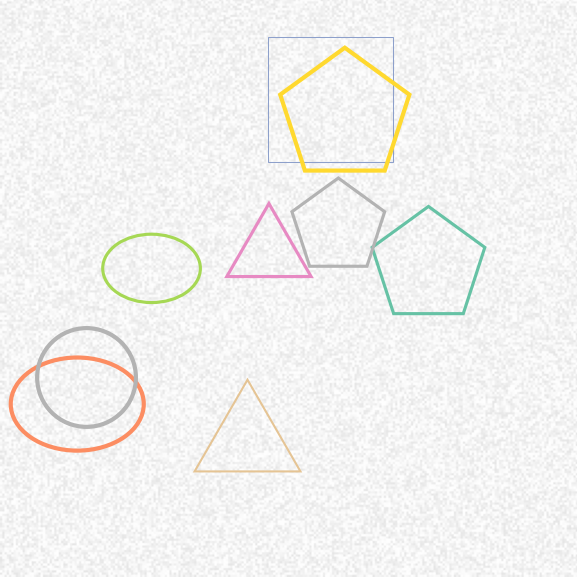[{"shape": "pentagon", "thickness": 1.5, "radius": 0.51, "center": [0.742, 0.539]}, {"shape": "oval", "thickness": 2, "radius": 0.58, "center": [0.134, 0.299]}, {"shape": "square", "thickness": 0.5, "radius": 0.54, "center": [0.572, 0.827]}, {"shape": "triangle", "thickness": 1.5, "radius": 0.42, "center": [0.466, 0.562]}, {"shape": "oval", "thickness": 1.5, "radius": 0.42, "center": [0.262, 0.534]}, {"shape": "pentagon", "thickness": 2, "radius": 0.59, "center": [0.597, 0.799]}, {"shape": "triangle", "thickness": 1, "radius": 0.53, "center": [0.429, 0.236]}, {"shape": "pentagon", "thickness": 1.5, "radius": 0.42, "center": [0.586, 0.606]}, {"shape": "circle", "thickness": 2, "radius": 0.43, "center": [0.15, 0.345]}]